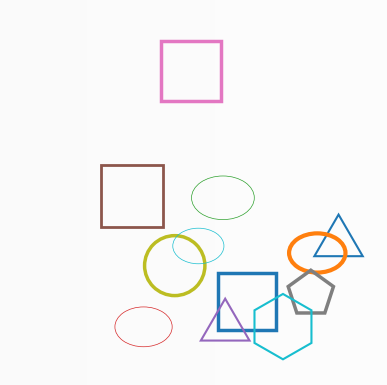[{"shape": "triangle", "thickness": 1.5, "radius": 0.36, "center": [0.874, 0.371]}, {"shape": "square", "thickness": 2.5, "radius": 0.38, "center": [0.638, 0.217]}, {"shape": "oval", "thickness": 3, "radius": 0.36, "center": [0.819, 0.343]}, {"shape": "oval", "thickness": 0.5, "radius": 0.4, "center": [0.575, 0.486]}, {"shape": "oval", "thickness": 0.5, "radius": 0.37, "center": [0.37, 0.151]}, {"shape": "triangle", "thickness": 1.5, "radius": 0.36, "center": [0.581, 0.152]}, {"shape": "square", "thickness": 2, "radius": 0.4, "center": [0.341, 0.491]}, {"shape": "square", "thickness": 2.5, "radius": 0.39, "center": [0.493, 0.816]}, {"shape": "pentagon", "thickness": 2.5, "radius": 0.31, "center": [0.802, 0.237]}, {"shape": "circle", "thickness": 2.5, "radius": 0.39, "center": [0.451, 0.31]}, {"shape": "oval", "thickness": 0.5, "radius": 0.33, "center": [0.512, 0.361]}, {"shape": "hexagon", "thickness": 1.5, "radius": 0.42, "center": [0.73, 0.152]}]